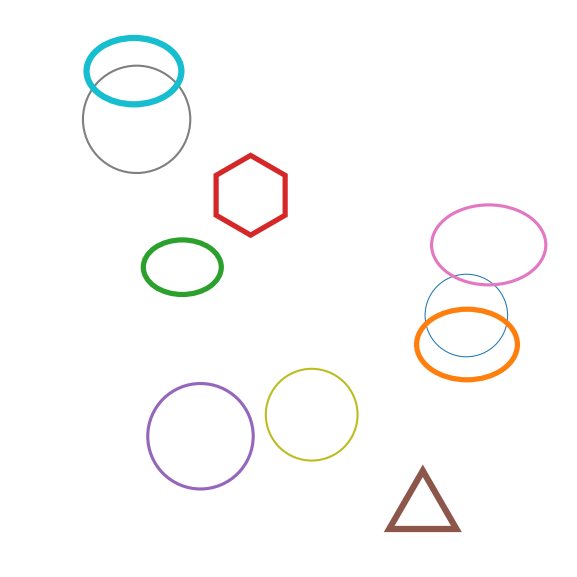[{"shape": "circle", "thickness": 0.5, "radius": 0.36, "center": [0.808, 0.453]}, {"shape": "oval", "thickness": 2.5, "radius": 0.44, "center": [0.809, 0.403]}, {"shape": "oval", "thickness": 2.5, "radius": 0.34, "center": [0.316, 0.536]}, {"shape": "hexagon", "thickness": 2.5, "radius": 0.35, "center": [0.434, 0.661]}, {"shape": "circle", "thickness": 1.5, "radius": 0.46, "center": [0.347, 0.244]}, {"shape": "triangle", "thickness": 3, "radius": 0.34, "center": [0.732, 0.117]}, {"shape": "oval", "thickness": 1.5, "radius": 0.49, "center": [0.846, 0.575]}, {"shape": "circle", "thickness": 1, "radius": 0.46, "center": [0.237, 0.793]}, {"shape": "circle", "thickness": 1, "radius": 0.4, "center": [0.54, 0.281]}, {"shape": "oval", "thickness": 3, "radius": 0.41, "center": [0.232, 0.876]}]